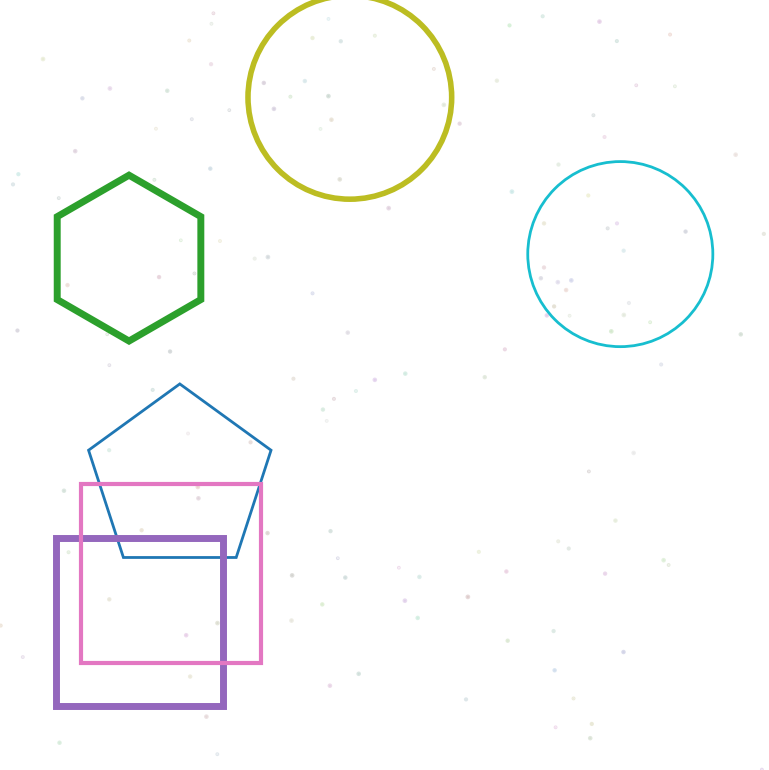[{"shape": "pentagon", "thickness": 1, "radius": 0.62, "center": [0.234, 0.377]}, {"shape": "hexagon", "thickness": 2.5, "radius": 0.54, "center": [0.168, 0.665]}, {"shape": "square", "thickness": 2.5, "radius": 0.54, "center": [0.181, 0.192]}, {"shape": "square", "thickness": 1.5, "radius": 0.58, "center": [0.222, 0.255]}, {"shape": "circle", "thickness": 2, "radius": 0.66, "center": [0.454, 0.874]}, {"shape": "circle", "thickness": 1, "radius": 0.6, "center": [0.806, 0.67]}]